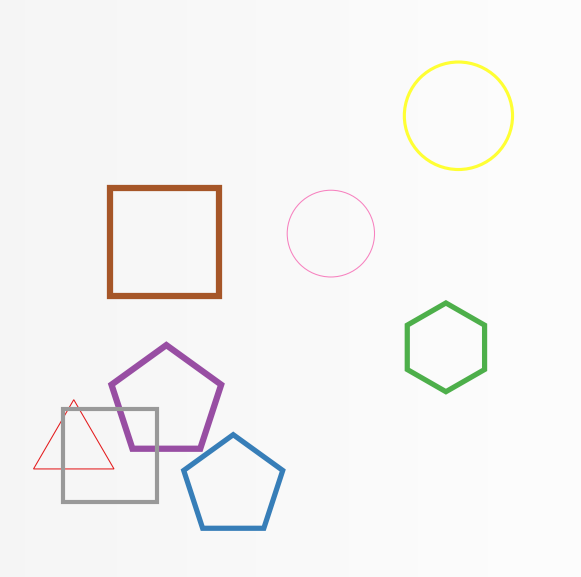[{"shape": "triangle", "thickness": 0.5, "radius": 0.4, "center": [0.127, 0.227]}, {"shape": "pentagon", "thickness": 2.5, "radius": 0.45, "center": [0.401, 0.157]}, {"shape": "hexagon", "thickness": 2.5, "radius": 0.38, "center": [0.767, 0.398]}, {"shape": "pentagon", "thickness": 3, "radius": 0.5, "center": [0.286, 0.302]}, {"shape": "circle", "thickness": 1.5, "radius": 0.47, "center": [0.789, 0.799]}, {"shape": "square", "thickness": 3, "radius": 0.47, "center": [0.282, 0.58]}, {"shape": "circle", "thickness": 0.5, "radius": 0.38, "center": [0.569, 0.595]}, {"shape": "square", "thickness": 2, "radius": 0.41, "center": [0.189, 0.21]}]